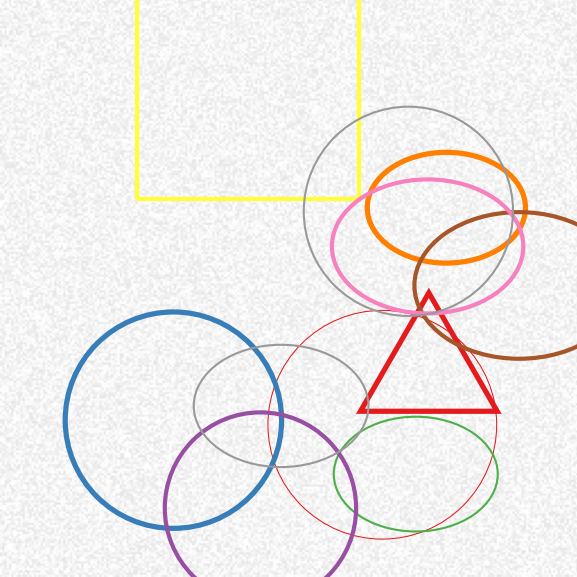[{"shape": "triangle", "thickness": 2.5, "radius": 0.68, "center": [0.743, 0.355]}, {"shape": "circle", "thickness": 0.5, "radius": 0.99, "center": [0.662, 0.264]}, {"shape": "circle", "thickness": 2.5, "radius": 0.94, "center": [0.3, 0.272]}, {"shape": "oval", "thickness": 1, "radius": 0.71, "center": [0.72, 0.178]}, {"shape": "circle", "thickness": 2, "radius": 0.83, "center": [0.451, 0.119]}, {"shape": "oval", "thickness": 2.5, "radius": 0.69, "center": [0.773, 0.639]}, {"shape": "square", "thickness": 2, "radius": 0.96, "center": [0.43, 0.846]}, {"shape": "oval", "thickness": 2, "radius": 0.91, "center": [0.899, 0.505]}, {"shape": "oval", "thickness": 2, "radius": 0.83, "center": [0.74, 0.572]}, {"shape": "oval", "thickness": 1, "radius": 0.76, "center": [0.487, 0.296]}, {"shape": "circle", "thickness": 1, "radius": 0.91, "center": [0.707, 0.633]}]